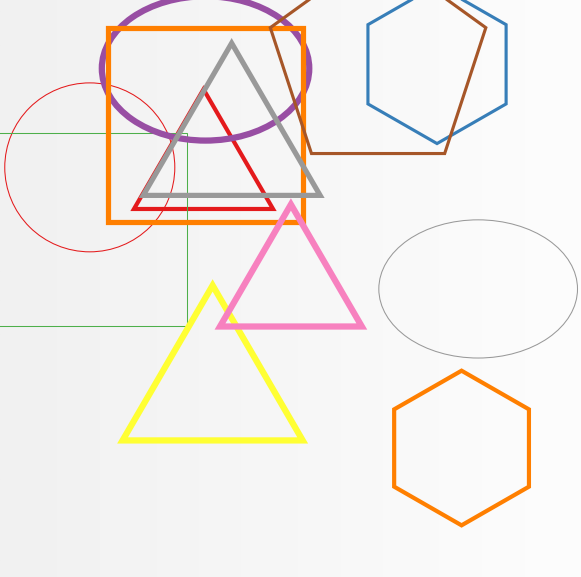[{"shape": "circle", "thickness": 0.5, "radius": 0.73, "center": [0.154, 0.709]}, {"shape": "triangle", "thickness": 2, "radius": 0.69, "center": [0.35, 0.706]}, {"shape": "hexagon", "thickness": 1.5, "radius": 0.69, "center": [0.752, 0.888]}, {"shape": "square", "thickness": 0.5, "radius": 0.83, "center": [0.155, 0.601]}, {"shape": "oval", "thickness": 3, "radius": 0.89, "center": [0.354, 0.881]}, {"shape": "hexagon", "thickness": 2, "radius": 0.67, "center": [0.794, 0.223]}, {"shape": "square", "thickness": 2.5, "radius": 0.84, "center": [0.353, 0.783]}, {"shape": "triangle", "thickness": 3, "radius": 0.89, "center": [0.366, 0.326]}, {"shape": "pentagon", "thickness": 1.5, "radius": 0.97, "center": [0.65, 0.891]}, {"shape": "triangle", "thickness": 3, "radius": 0.7, "center": [0.5, 0.504]}, {"shape": "triangle", "thickness": 2.5, "radius": 0.88, "center": [0.399, 0.749]}, {"shape": "oval", "thickness": 0.5, "radius": 0.85, "center": [0.823, 0.499]}]